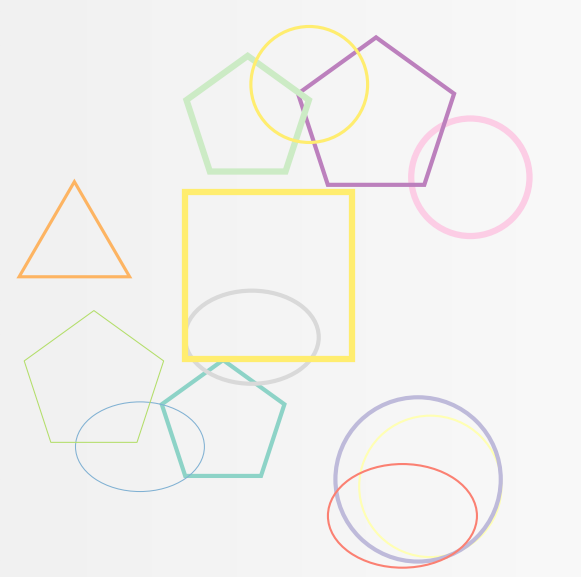[{"shape": "pentagon", "thickness": 2, "radius": 0.55, "center": [0.384, 0.265]}, {"shape": "circle", "thickness": 1, "radius": 0.61, "center": [0.74, 0.157]}, {"shape": "circle", "thickness": 2, "radius": 0.71, "center": [0.719, 0.169]}, {"shape": "oval", "thickness": 1, "radius": 0.64, "center": [0.692, 0.106]}, {"shape": "oval", "thickness": 0.5, "radius": 0.55, "center": [0.241, 0.226]}, {"shape": "triangle", "thickness": 1.5, "radius": 0.55, "center": [0.128, 0.575]}, {"shape": "pentagon", "thickness": 0.5, "radius": 0.63, "center": [0.162, 0.335]}, {"shape": "circle", "thickness": 3, "radius": 0.51, "center": [0.809, 0.692]}, {"shape": "oval", "thickness": 2, "radius": 0.58, "center": [0.433, 0.415]}, {"shape": "pentagon", "thickness": 2, "radius": 0.71, "center": [0.647, 0.793]}, {"shape": "pentagon", "thickness": 3, "radius": 0.55, "center": [0.426, 0.792]}, {"shape": "circle", "thickness": 1.5, "radius": 0.5, "center": [0.532, 0.853]}, {"shape": "square", "thickness": 3, "radius": 0.72, "center": [0.462, 0.522]}]